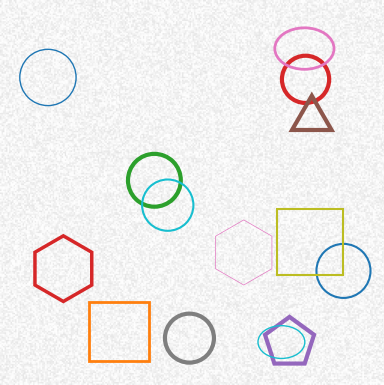[{"shape": "circle", "thickness": 1.5, "radius": 0.35, "center": [0.892, 0.296]}, {"shape": "circle", "thickness": 1, "radius": 0.37, "center": [0.125, 0.799]}, {"shape": "square", "thickness": 2, "radius": 0.39, "center": [0.309, 0.139]}, {"shape": "circle", "thickness": 3, "radius": 0.34, "center": [0.401, 0.532]}, {"shape": "hexagon", "thickness": 2.5, "radius": 0.43, "center": [0.165, 0.302]}, {"shape": "circle", "thickness": 3, "radius": 0.31, "center": [0.794, 0.794]}, {"shape": "pentagon", "thickness": 3, "radius": 0.33, "center": [0.752, 0.11]}, {"shape": "triangle", "thickness": 3, "radius": 0.3, "center": [0.81, 0.692]}, {"shape": "hexagon", "thickness": 0.5, "radius": 0.42, "center": [0.633, 0.344]}, {"shape": "oval", "thickness": 2, "radius": 0.38, "center": [0.791, 0.874]}, {"shape": "circle", "thickness": 3, "radius": 0.32, "center": [0.492, 0.122]}, {"shape": "square", "thickness": 1.5, "radius": 0.43, "center": [0.805, 0.372]}, {"shape": "oval", "thickness": 1, "radius": 0.3, "center": [0.731, 0.112]}, {"shape": "circle", "thickness": 1.5, "radius": 0.33, "center": [0.436, 0.467]}]